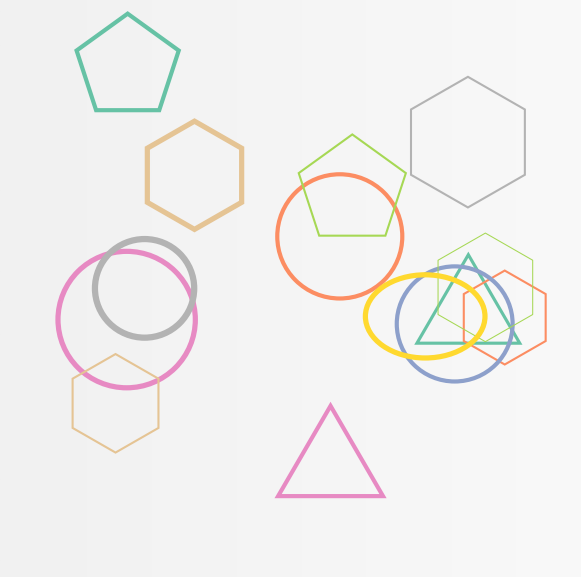[{"shape": "pentagon", "thickness": 2, "radius": 0.46, "center": [0.22, 0.883]}, {"shape": "triangle", "thickness": 1.5, "radius": 0.51, "center": [0.806, 0.456]}, {"shape": "hexagon", "thickness": 1, "radius": 0.41, "center": [0.868, 0.449]}, {"shape": "circle", "thickness": 2, "radius": 0.54, "center": [0.585, 0.59]}, {"shape": "circle", "thickness": 2, "radius": 0.5, "center": [0.782, 0.438]}, {"shape": "triangle", "thickness": 2, "radius": 0.52, "center": [0.569, 0.192]}, {"shape": "circle", "thickness": 2.5, "radius": 0.59, "center": [0.218, 0.446]}, {"shape": "pentagon", "thickness": 1, "radius": 0.48, "center": [0.606, 0.669]}, {"shape": "hexagon", "thickness": 0.5, "radius": 0.47, "center": [0.835, 0.502]}, {"shape": "oval", "thickness": 2.5, "radius": 0.51, "center": [0.732, 0.451]}, {"shape": "hexagon", "thickness": 1, "radius": 0.43, "center": [0.199, 0.301]}, {"shape": "hexagon", "thickness": 2.5, "radius": 0.47, "center": [0.335, 0.696]}, {"shape": "hexagon", "thickness": 1, "radius": 0.57, "center": [0.805, 0.753]}, {"shape": "circle", "thickness": 3, "radius": 0.43, "center": [0.249, 0.5]}]